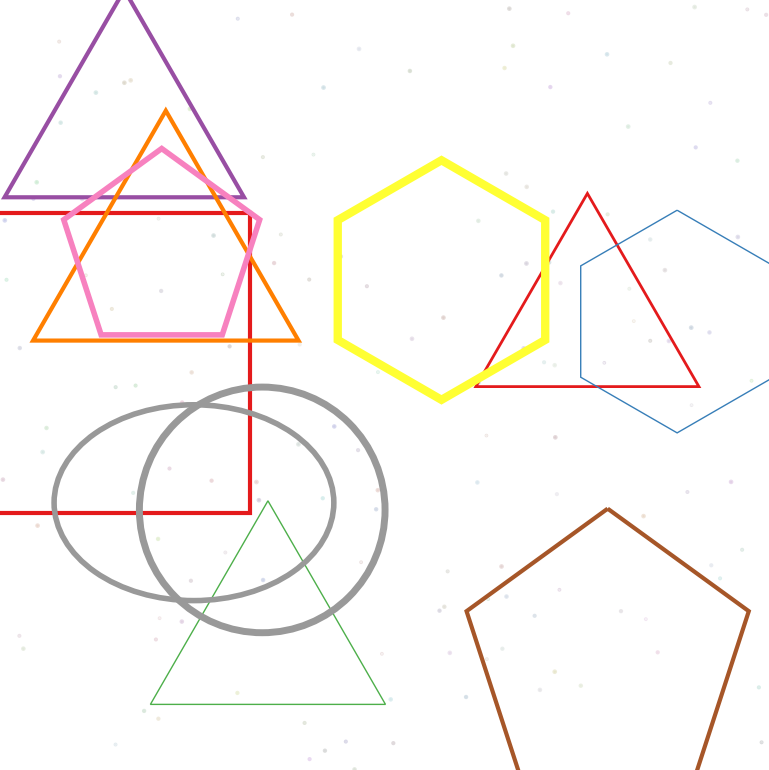[{"shape": "square", "thickness": 1.5, "radius": 0.98, "center": [0.13, 0.529]}, {"shape": "triangle", "thickness": 1, "radius": 0.84, "center": [0.763, 0.582]}, {"shape": "hexagon", "thickness": 0.5, "radius": 0.72, "center": [0.879, 0.582]}, {"shape": "triangle", "thickness": 0.5, "radius": 0.88, "center": [0.348, 0.173]}, {"shape": "triangle", "thickness": 1.5, "radius": 0.9, "center": [0.161, 0.834]}, {"shape": "triangle", "thickness": 1.5, "radius": 1.0, "center": [0.215, 0.657]}, {"shape": "hexagon", "thickness": 3, "radius": 0.78, "center": [0.573, 0.636]}, {"shape": "pentagon", "thickness": 1.5, "radius": 0.96, "center": [0.789, 0.147]}, {"shape": "pentagon", "thickness": 2, "radius": 0.67, "center": [0.21, 0.673]}, {"shape": "oval", "thickness": 2, "radius": 0.91, "center": [0.252, 0.347]}, {"shape": "circle", "thickness": 2.5, "radius": 0.8, "center": [0.341, 0.338]}]